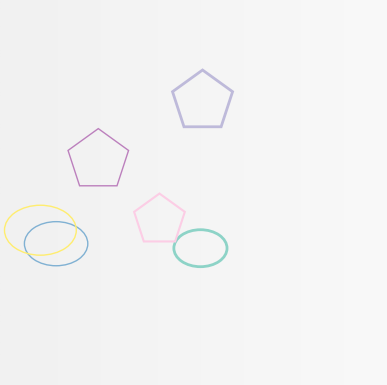[{"shape": "oval", "thickness": 2, "radius": 0.34, "center": [0.517, 0.355]}, {"shape": "pentagon", "thickness": 2, "radius": 0.41, "center": [0.523, 0.737]}, {"shape": "oval", "thickness": 1, "radius": 0.41, "center": [0.145, 0.367]}, {"shape": "pentagon", "thickness": 1.5, "radius": 0.34, "center": [0.412, 0.428]}, {"shape": "pentagon", "thickness": 1, "radius": 0.41, "center": [0.254, 0.584]}, {"shape": "oval", "thickness": 1, "radius": 0.46, "center": [0.104, 0.402]}]